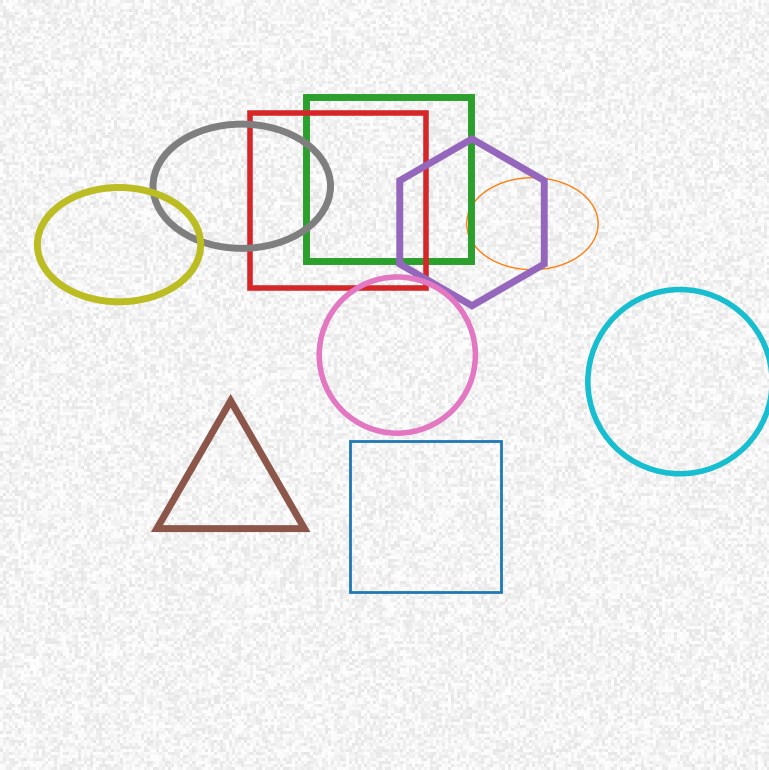[{"shape": "square", "thickness": 1, "radius": 0.49, "center": [0.552, 0.329]}, {"shape": "oval", "thickness": 0.5, "radius": 0.43, "center": [0.691, 0.709]}, {"shape": "square", "thickness": 2.5, "radius": 0.54, "center": [0.504, 0.768]}, {"shape": "square", "thickness": 2, "radius": 0.57, "center": [0.439, 0.74]}, {"shape": "hexagon", "thickness": 2.5, "radius": 0.54, "center": [0.613, 0.711]}, {"shape": "triangle", "thickness": 2.5, "radius": 0.55, "center": [0.3, 0.369]}, {"shape": "circle", "thickness": 2, "radius": 0.51, "center": [0.516, 0.539]}, {"shape": "oval", "thickness": 2.5, "radius": 0.58, "center": [0.314, 0.758]}, {"shape": "oval", "thickness": 2.5, "radius": 0.53, "center": [0.155, 0.682]}, {"shape": "circle", "thickness": 2, "radius": 0.6, "center": [0.883, 0.504]}]